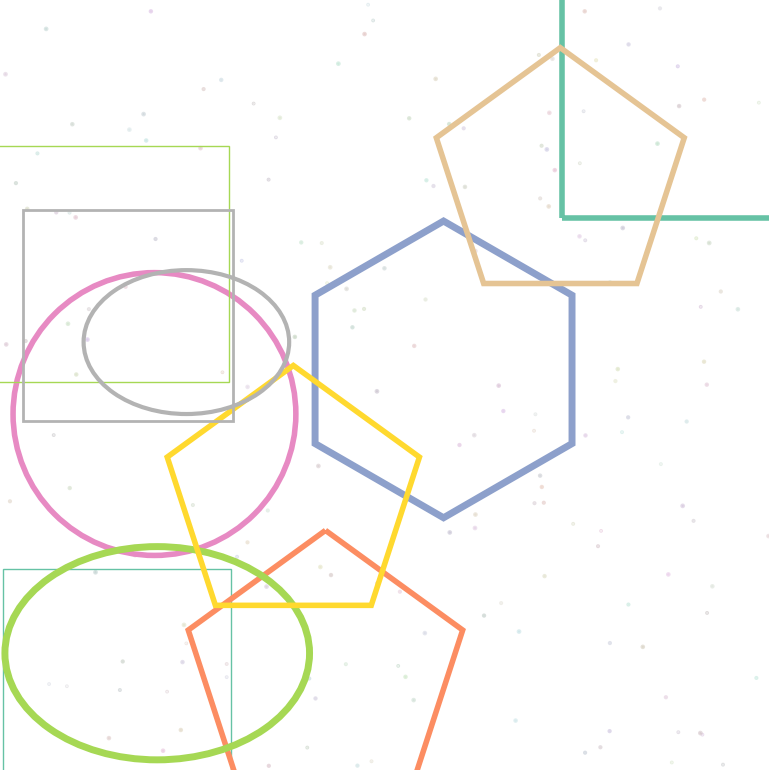[{"shape": "square", "thickness": 0.5, "radius": 0.74, "center": [0.152, 0.113]}, {"shape": "square", "thickness": 2, "radius": 0.83, "center": [0.896, 0.882]}, {"shape": "pentagon", "thickness": 2, "radius": 0.94, "center": [0.423, 0.124]}, {"shape": "hexagon", "thickness": 2.5, "radius": 0.96, "center": [0.576, 0.52]}, {"shape": "circle", "thickness": 2, "radius": 0.92, "center": [0.201, 0.462]}, {"shape": "oval", "thickness": 2.5, "radius": 0.99, "center": [0.204, 0.152]}, {"shape": "square", "thickness": 0.5, "radius": 0.77, "center": [0.144, 0.658]}, {"shape": "pentagon", "thickness": 2, "radius": 0.86, "center": [0.381, 0.353]}, {"shape": "pentagon", "thickness": 2, "radius": 0.85, "center": [0.728, 0.769]}, {"shape": "square", "thickness": 1, "radius": 0.68, "center": [0.167, 0.59]}, {"shape": "oval", "thickness": 1.5, "radius": 0.67, "center": [0.242, 0.556]}]